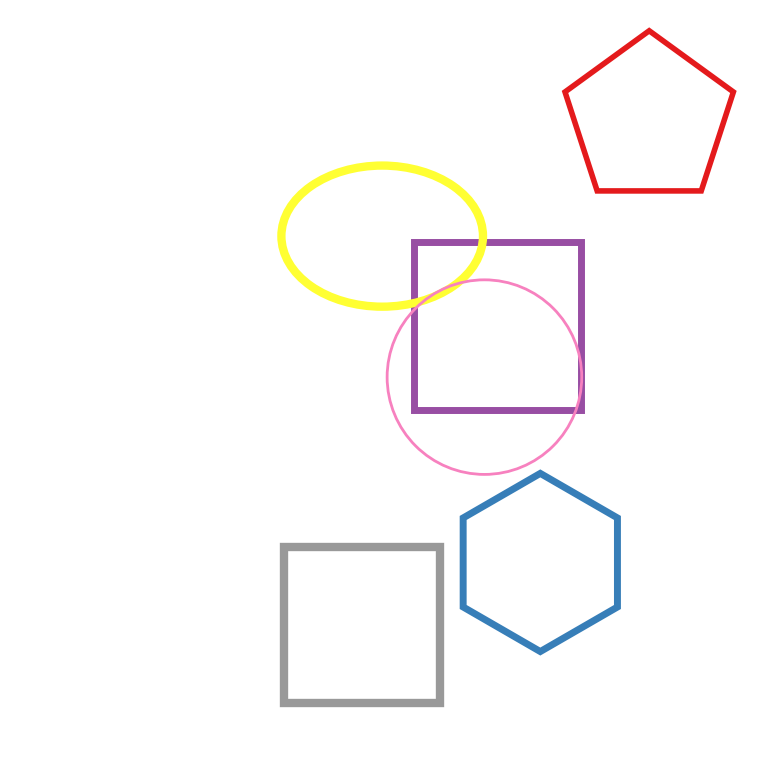[{"shape": "pentagon", "thickness": 2, "radius": 0.57, "center": [0.843, 0.845]}, {"shape": "hexagon", "thickness": 2.5, "radius": 0.58, "center": [0.702, 0.27]}, {"shape": "square", "thickness": 2.5, "radius": 0.54, "center": [0.646, 0.576]}, {"shape": "oval", "thickness": 3, "radius": 0.65, "center": [0.496, 0.693]}, {"shape": "circle", "thickness": 1, "radius": 0.63, "center": [0.629, 0.51]}, {"shape": "square", "thickness": 3, "radius": 0.51, "center": [0.47, 0.188]}]